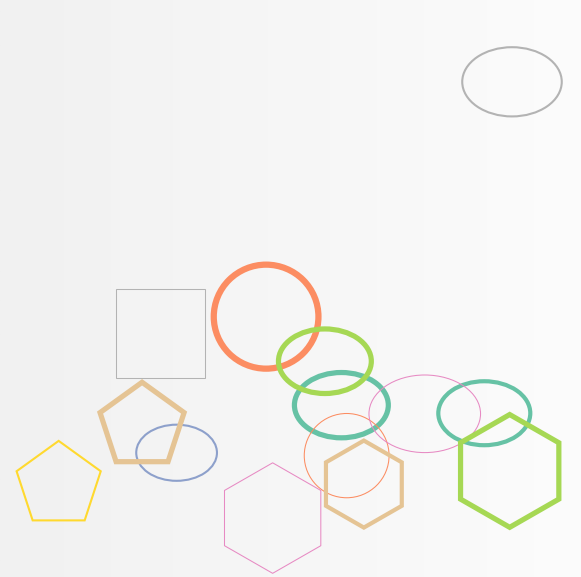[{"shape": "oval", "thickness": 2, "radius": 0.4, "center": [0.833, 0.284]}, {"shape": "oval", "thickness": 2.5, "radius": 0.4, "center": [0.587, 0.298]}, {"shape": "circle", "thickness": 3, "radius": 0.45, "center": [0.458, 0.451]}, {"shape": "circle", "thickness": 0.5, "radius": 0.36, "center": [0.596, 0.21]}, {"shape": "oval", "thickness": 1, "radius": 0.35, "center": [0.304, 0.215]}, {"shape": "oval", "thickness": 0.5, "radius": 0.48, "center": [0.731, 0.283]}, {"shape": "hexagon", "thickness": 0.5, "radius": 0.48, "center": [0.469, 0.102]}, {"shape": "hexagon", "thickness": 2.5, "radius": 0.49, "center": [0.877, 0.184]}, {"shape": "oval", "thickness": 2.5, "radius": 0.4, "center": [0.559, 0.374]}, {"shape": "pentagon", "thickness": 1, "radius": 0.38, "center": [0.101, 0.16]}, {"shape": "pentagon", "thickness": 2.5, "radius": 0.38, "center": [0.244, 0.261]}, {"shape": "hexagon", "thickness": 2, "radius": 0.38, "center": [0.626, 0.161]}, {"shape": "oval", "thickness": 1, "radius": 0.43, "center": [0.881, 0.857]}, {"shape": "square", "thickness": 0.5, "radius": 0.38, "center": [0.277, 0.422]}]